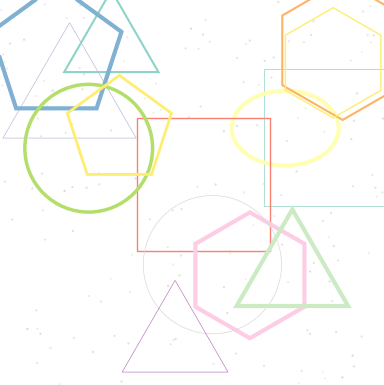[{"shape": "triangle", "thickness": 1.5, "radius": 0.71, "center": [0.289, 0.884]}, {"shape": "square", "thickness": 0.5, "radius": 0.89, "center": [0.864, 0.643]}, {"shape": "oval", "thickness": 3, "radius": 0.7, "center": [0.741, 0.667]}, {"shape": "triangle", "thickness": 0.5, "radius": 1.0, "center": [0.181, 0.741]}, {"shape": "square", "thickness": 1, "radius": 0.86, "center": [0.529, 0.521]}, {"shape": "pentagon", "thickness": 3, "radius": 0.89, "center": [0.146, 0.862]}, {"shape": "hexagon", "thickness": 1.5, "radius": 0.9, "center": [0.89, 0.869]}, {"shape": "circle", "thickness": 2.5, "radius": 0.83, "center": [0.23, 0.615]}, {"shape": "hexagon", "thickness": 3, "radius": 0.82, "center": [0.649, 0.285]}, {"shape": "circle", "thickness": 0.5, "radius": 0.9, "center": [0.552, 0.313]}, {"shape": "triangle", "thickness": 0.5, "radius": 0.79, "center": [0.455, 0.113]}, {"shape": "triangle", "thickness": 3, "radius": 0.84, "center": [0.759, 0.289]}, {"shape": "hexagon", "thickness": 1, "radius": 0.72, "center": [0.865, 0.837]}, {"shape": "pentagon", "thickness": 2, "radius": 0.71, "center": [0.31, 0.662]}]